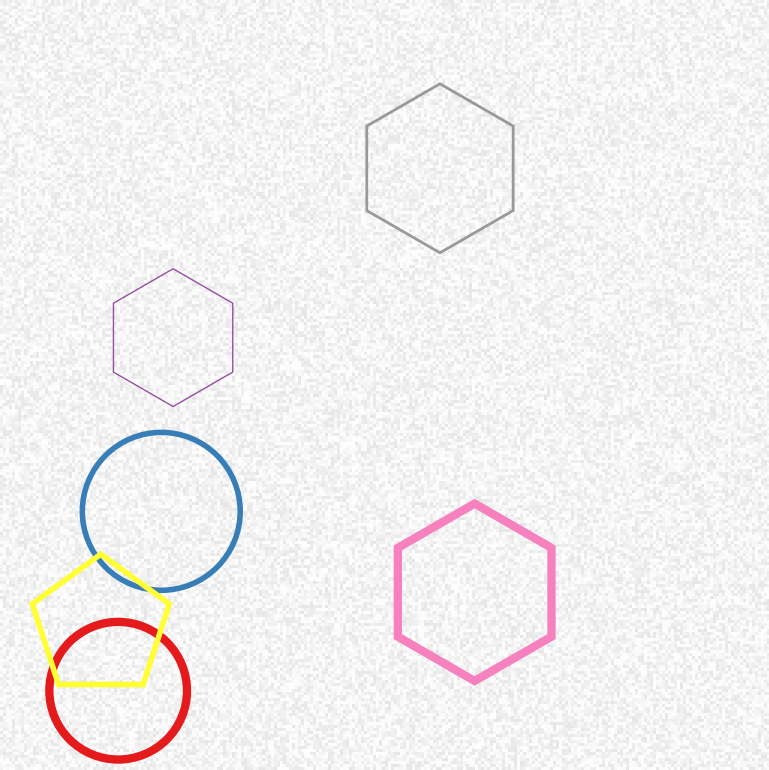[{"shape": "circle", "thickness": 3, "radius": 0.45, "center": [0.153, 0.103]}, {"shape": "circle", "thickness": 2, "radius": 0.51, "center": [0.209, 0.336]}, {"shape": "hexagon", "thickness": 0.5, "radius": 0.45, "center": [0.225, 0.561]}, {"shape": "pentagon", "thickness": 2, "radius": 0.47, "center": [0.131, 0.187]}, {"shape": "hexagon", "thickness": 3, "radius": 0.58, "center": [0.616, 0.231]}, {"shape": "hexagon", "thickness": 1, "radius": 0.55, "center": [0.571, 0.781]}]